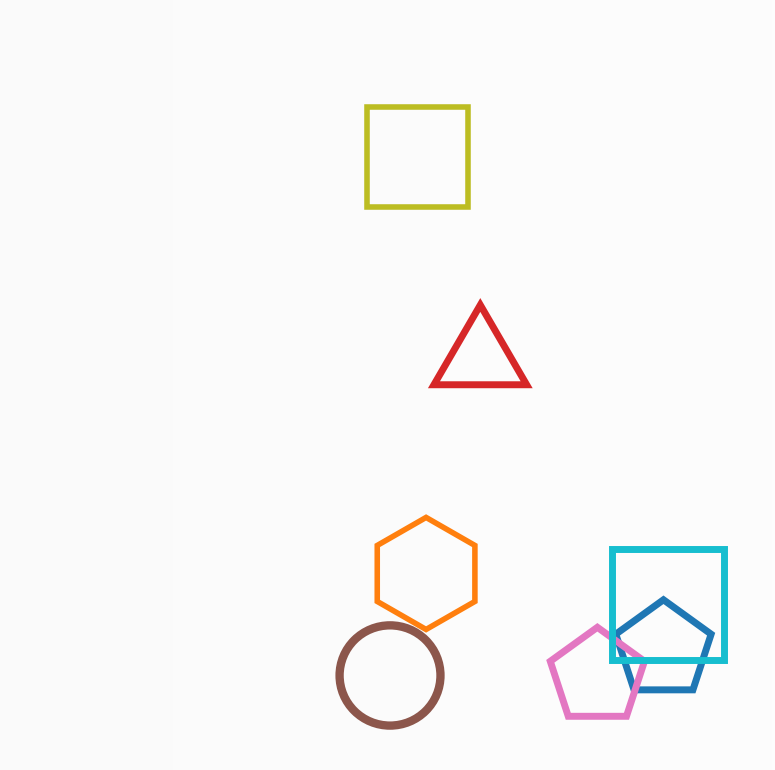[{"shape": "pentagon", "thickness": 2.5, "radius": 0.32, "center": [0.856, 0.156]}, {"shape": "hexagon", "thickness": 2, "radius": 0.36, "center": [0.55, 0.255]}, {"shape": "triangle", "thickness": 2.5, "radius": 0.35, "center": [0.62, 0.535]}, {"shape": "circle", "thickness": 3, "radius": 0.33, "center": [0.503, 0.123]}, {"shape": "pentagon", "thickness": 2.5, "radius": 0.32, "center": [0.771, 0.121]}, {"shape": "square", "thickness": 2, "radius": 0.33, "center": [0.539, 0.796]}, {"shape": "square", "thickness": 2.5, "radius": 0.36, "center": [0.862, 0.215]}]